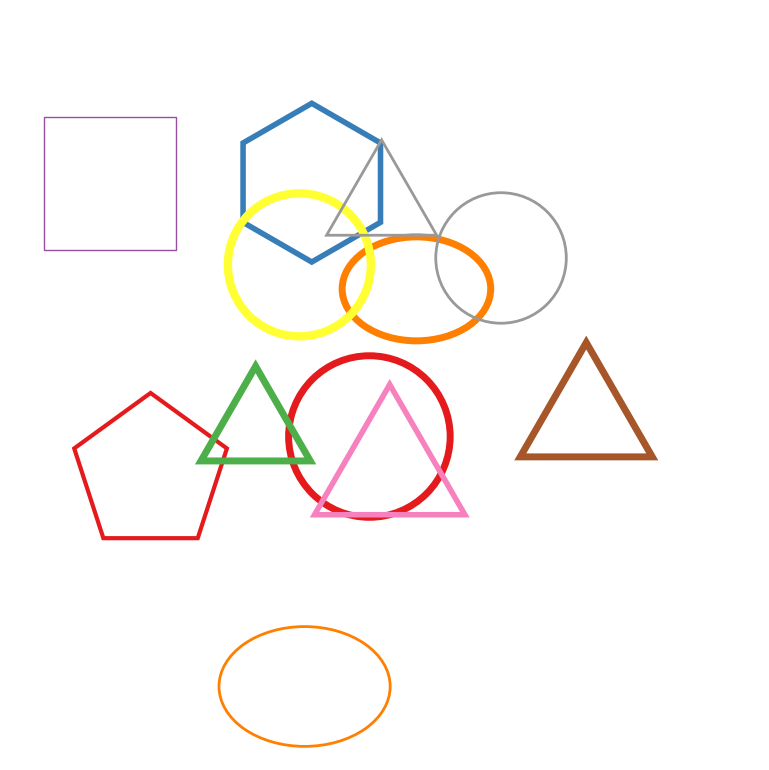[{"shape": "circle", "thickness": 2.5, "radius": 0.52, "center": [0.48, 0.433]}, {"shape": "pentagon", "thickness": 1.5, "radius": 0.52, "center": [0.196, 0.385]}, {"shape": "hexagon", "thickness": 2, "radius": 0.52, "center": [0.405, 0.763]}, {"shape": "triangle", "thickness": 2.5, "radius": 0.41, "center": [0.332, 0.442]}, {"shape": "square", "thickness": 0.5, "radius": 0.43, "center": [0.143, 0.762]}, {"shape": "oval", "thickness": 1, "radius": 0.56, "center": [0.396, 0.108]}, {"shape": "oval", "thickness": 2.5, "radius": 0.48, "center": [0.541, 0.625]}, {"shape": "circle", "thickness": 3, "radius": 0.46, "center": [0.389, 0.656]}, {"shape": "triangle", "thickness": 2.5, "radius": 0.49, "center": [0.761, 0.456]}, {"shape": "triangle", "thickness": 2, "radius": 0.56, "center": [0.506, 0.388]}, {"shape": "triangle", "thickness": 1, "radius": 0.41, "center": [0.496, 0.736]}, {"shape": "circle", "thickness": 1, "radius": 0.42, "center": [0.651, 0.665]}]